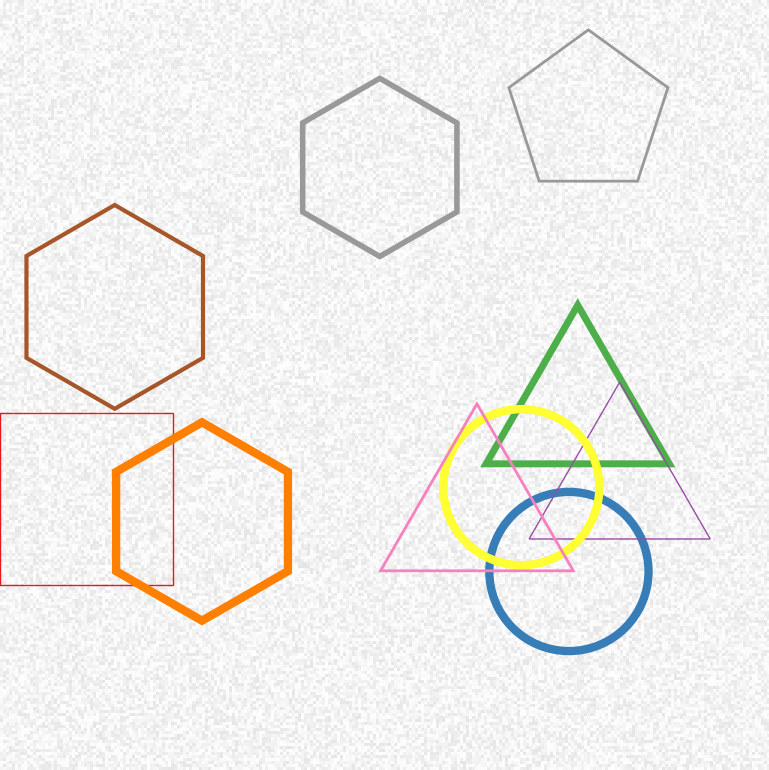[{"shape": "square", "thickness": 0.5, "radius": 0.56, "center": [0.113, 0.352]}, {"shape": "circle", "thickness": 3, "radius": 0.52, "center": [0.739, 0.258]}, {"shape": "triangle", "thickness": 2.5, "radius": 0.69, "center": [0.75, 0.466]}, {"shape": "triangle", "thickness": 0.5, "radius": 0.68, "center": [0.805, 0.368]}, {"shape": "hexagon", "thickness": 3, "radius": 0.64, "center": [0.262, 0.323]}, {"shape": "circle", "thickness": 3, "radius": 0.51, "center": [0.677, 0.367]}, {"shape": "hexagon", "thickness": 1.5, "radius": 0.66, "center": [0.149, 0.601]}, {"shape": "triangle", "thickness": 1, "radius": 0.72, "center": [0.619, 0.331]}, {"shape": "hexagon", "thickness": 2, "radius": 0.58, "center": [0.493, 0.783]}, {"shape": "pentagon", "thickness": 1, "radius": 0.54, "center": [0.764, 0.853]}]